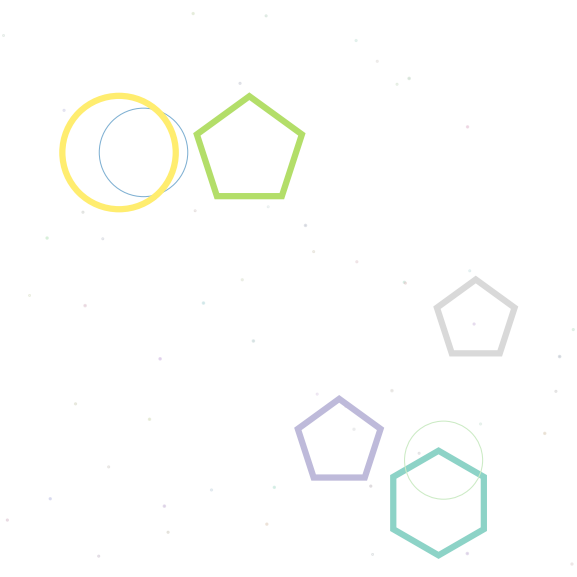[{"shape": "hexagon", "thickness": 3, "radius": 0.45, "center": [0.759, 0.128]}, {"shape": "pentagon", "thickness": 3, "radius": 0.38, "center": [0.587, 0.233]}, {"shape": "circle", "thickness": 0.5, "radius": 0.38, "center": [0.249, 0.735]}, {"shape": "pentagon", "thickness": 3, "radius": 0.48, "center": [0.432, 0.737]}, {"shape": "pentagon", "thickness": 3, "radius": 0.35, "center": [0.824, 0.444]}, {"shape": "circle", "thickness": 0.5, "radius": 0.34, "center": [0.768, 0.202]}, {"shape": "circle", "thickness": 3, "radius": 0.49, "center": [0.206, 0.735]}]